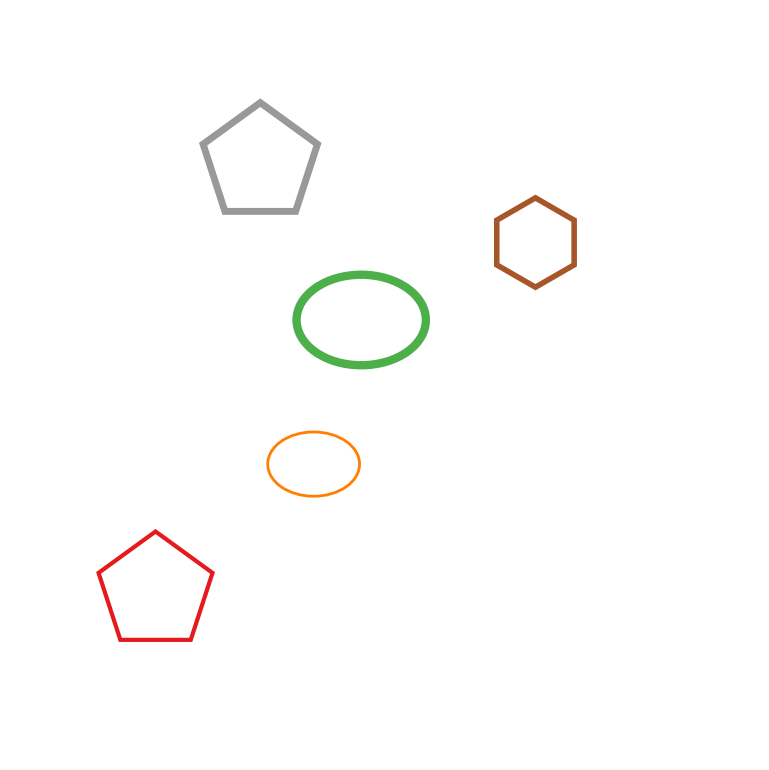[{"shape": "pentagon", "thickness": 1.5, "radius": 0.39, "center": [0.202, 0.232]}, {"shape": "oval", "thickness": 3, "radius": 0.42, "center": [0.469, 0.584]}, {"shape": "oval", "thickness": 1, "radius": 0.3, "center": [0.407, 0.397]}, {"shape": "hexagon", "thickness": 2, "radius": 0.29, "center": [0.695, 0.685]}, {"shape": "pentagon", "thickness": 2.5, "radius": 0.39, "center": [0.338, 0.789]}]